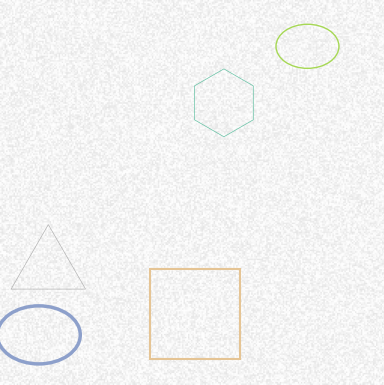[{"shape": "hexagon", "thickness": 0.5, "radius": 0.44, "center": [0.582, 0.733]}, {"shape": "oval", "thickness": 2.5, "radius": 0.54, "center": [0.101, 0.13]}, {"shape": "oval", "thickness": 1, "radius": 0.41, "center": [0.799, 0.88]}, {"shape": "square", "thickness": 1.5, "radius": 0.58, "center": [0.507, 0.184]}, {"shape": "triangle", "thickness": 0.5, "radius": 0.56, "center": [0.126, 0.305]}]